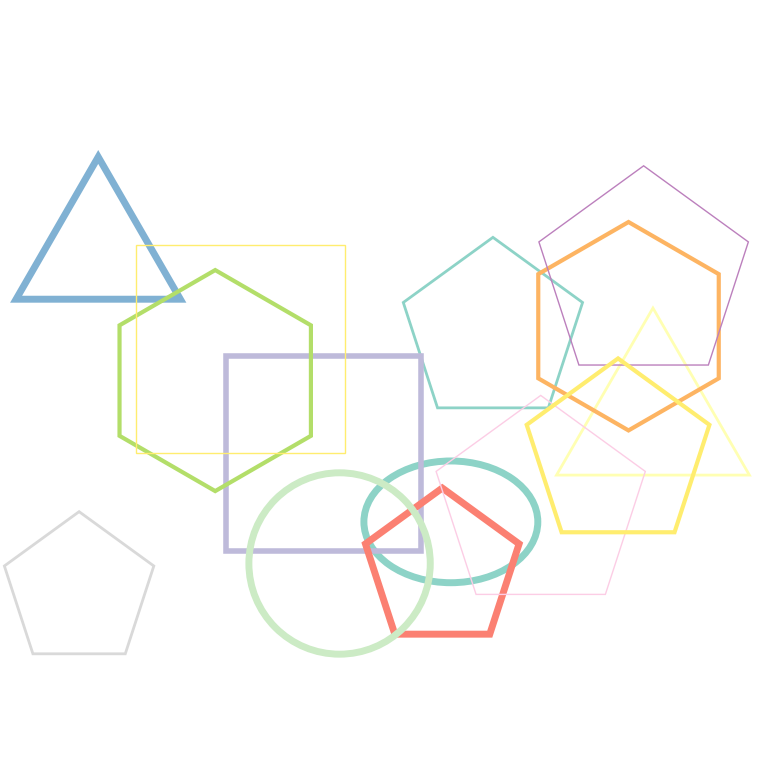[{"shape": "pentagon", "thickness": 1, "radius": 0.61, "center": [0.64, 0.569]}, {"shape": "oval", "thickness": 2.5, "radius": 0.56, "center": [0.586, 0.322]}, {"shape": "triangle", "thickness": 1, "radius": 0.72, "center": [0.848, 0.455]}, {"shape": "square", "thickness": 2, "radius": 0.63, "center": [0.42, 0.411]}, {"shape": "pentagon", "thickness": 2.5, "radius": 0.52, "center": [0.574, 0.261]}, {"shape": "triangle", "thickness": 2.5, "radius": 0.62, "center": [0.128, 0.673]}, {"shape": "hexagon", "thickness": 1.5, "radius": 0.68, "center": [0.816, 0.576]}, {"shape": "hexagon", "thickness": 1.5, "radius": 0.72, "center": [0.28, 0.506]}, {"shape": "pentagon", "thickness": 0.5, "radius": 0.71, "center": [0.702, 0.344]}, {"shape": "pentagon", "thickness": 1, "radius": 0.51, "center": [0.103, 0.233]}, {"shape": "pentagon", "thickness": 0.5, "radius": 0.72, "center": [0.836, 0.642]}, {"shape": "circle", "thickness": 2.5, "radius": 0.59, "center": [0.441, 0.268]}, {"shape": "pentagon", "thickness": 1.5, "radius": 0.62, "center": [0.803, 0.41]}, {"shape": "square", "thickness": 0.5, "radius": 0.68, "center": [0.312, 0.547]}]